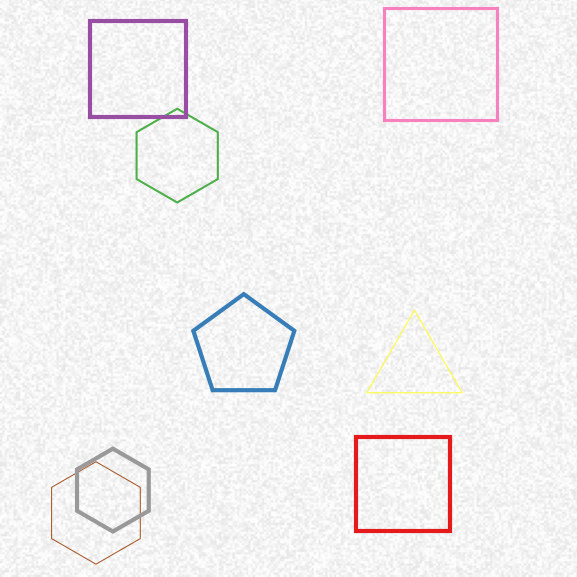[{"shape": "square", "thickness": 2, "radius": 0.41, "center": [0.698, 0.161]}, {"shape": "pentagon", "thickness": 2, "radius": 0.46, "center": [0.422, 0.398]}, {"shape": "hexagon", "thickness": 1, "radius": 0.41, "center": [0.307, 0.73]}, {"shape": "square", "thickness": 2, "radius": 0.42, "center": [0.239, 0.88]}, {"shape": "triangle", "thickness": 0.5, "radius": 0.48, "center": [0.718, 0.367]}, {"shape": "hexagon", "thickness": 0.5, "radius": 0.44, "center": [0.166, 0.111]}, {"shape": "square", "thickness": 1.5, "radius": 0.49, "center": [0.762, 0.888]}, {"shape": "hexagon", "thickness": 2, "radius": 0.36, "center": [0.195, 0.15]}]